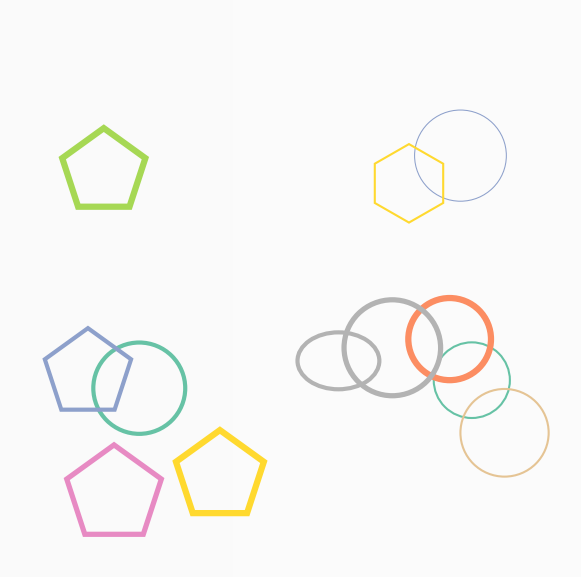[{"shape": "circle", "thickness": 1, "radius": 0.33, "center": [0.812, 0.341]}, {"shape": "circle", "thickness": 2, "radius": 0.4, "center": [0.24, 0.327]}, {"shape": "circle", "thickness": 3, "radius": 0.36, "center": [0.774, 0.412]}, {"shape": "circle", "thickness": 0.5, "radius": 0.39, "center": [0.792, 0.73]}, {"shape": "pentagon", "thickness": 2, "radius": 0.39, "center": [0.151, 0.353]}, {"shape": "pentagon", "thickness": 2.5, "radius": 0.43, "center": [0.196, 0.143]}, {"shape": "pentagon", "thickness": 3, "radius": 0.38, "center": [0.179, 0.702]}, {"shape": "pentagon", "thickness": 3, "radius": 0.4, "center": [0.378, 0.175]}, {"shape": "hexagon", "thickness": 1, "radius": 0.34, "center": [0.704, 0.682]}, {"shape": "circle", "thickness": 1, "radius": 0.38, "center": [0.868, 0.25]}, {"shape": "circle", "thickness": 2.5, "radius": 0.42, "center": [0.675, 0.397]}, {"shape": "oval", "thickness": 2, "radius": 0.35, "center": [0.582, 0.374]}]